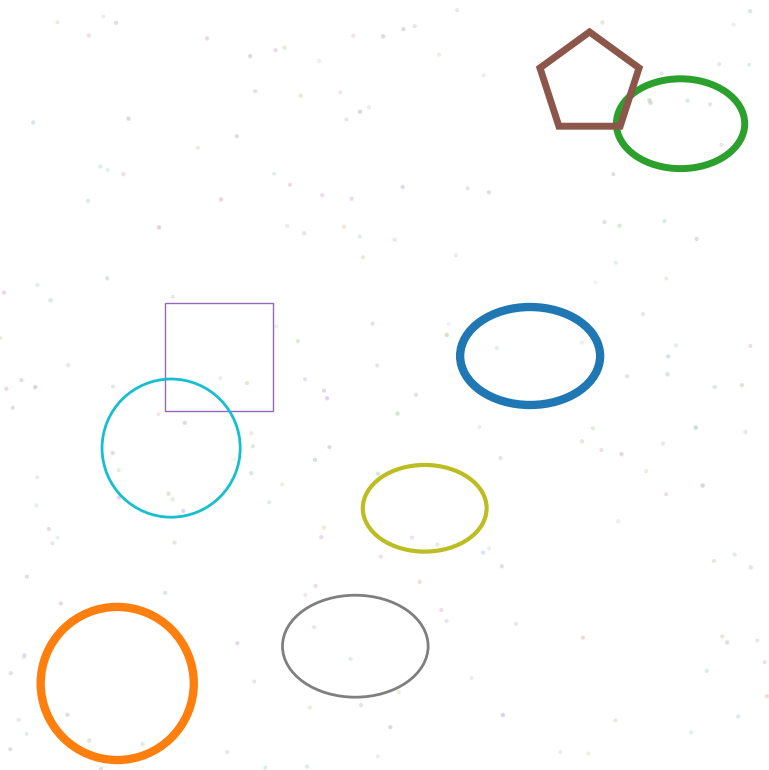[{"shape": "oval", "thickness": 3, "radius": 0.45, "center": [0.688, 0.538]}, {"shape": "circle", "thickness": 3, "radius": 0.5, "center": [0.152, 0.112]}, {"shape": "oval", "thickness": 2.5, "radius": 0.42, "center": [0.884, 0.839]}, {"shape": "square", "thickness": 0.5, "radius": 0.35, "center": [0.284, 0.536]}, {"shape": "pentagon", "thickness": 2.5, "radius": 0.34, "center": [0.766, 0.891]}, {"shape": "oval", "thickness": 1, "radius": 0.47, "center": [0.461, 0.161]}, {"shape": "oval", "thickness": 1.5, "radius": 0.4, "center": [0.552, 0.34]}, {"shape": "circle", "thickness": 1, "radius": 0.45, "center": [0.222, 0.418]}]